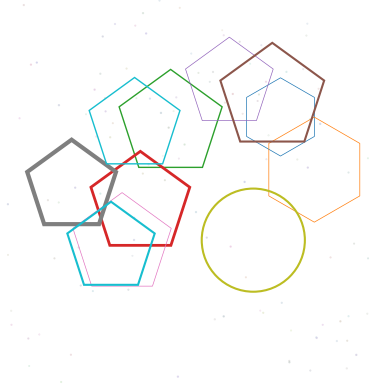[{"shape": "hexagon", "thickness": 0.5, "radius": 0.51, "center": [0.729, 0.696]}, {"shape": "hexagon", "thickness": 0.5, "radius": 0.68, "center": [0.816, 0.559]}, {"shape": "pentagon", "thickness": 1, "radius": 0.7, "center": [0.443, 0.679]}, {"shape": "pentagon", "thickness": 2, "radius": 0.67, "center": [0.365, 0.472]}, {"shape": "pentagon", "thickness": 0.5, "radius": 0.6, "center": [0.596, 0.784]}, {"shape": "pentagon", "thickness": 1.5, "radius": 0.71, "center": [0.707, 0.747]}, {"shape": "pentagon", "thickness": 0.5, "radius": 0.67, "center": [0.317, 0.365]}, {"shape": "pentagon", "thickness": 3, "radius": 0.61, "center": [0.186, 0.516]}, {"shape": "circle", "thickness": 1.5, "radius": 0.67, "center": [0.658, 0.376]}, {"shape": "pentagon", "thickness": 1, "radius": 0.62, "center": [0.35, 0.675]}, {"shape": "pentagon", "thickness": 1.5, "radius": 0.6, "center": [0.288, 0.357]}]